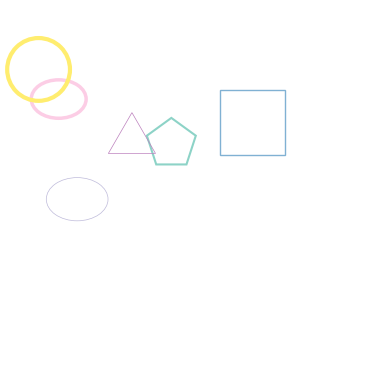[{"shape": "pentagon", "thickness": 1.5, "radius": 0.33, "center": [0.445, 0.627]}, {"shape": "oval", "thickness": 0.5, "radius": 0.4, "center": [0.2, 0.483]}, {"shape": "square", "thickness": 1, "radius": 0.42, "center": [0.656, 0.682]}, {"shape": "oval", "thickness": 2.5, "radius": 0.36, "center": [0.152, 0.743]}, {"shape": "triangle", "thickness": 0.5, "radius": 0.35, "center": [0.343, 0.637]}, {"shape": "circle", "thickness": 3, "radius": 0.41, "center": [0.1, 0.82]}]